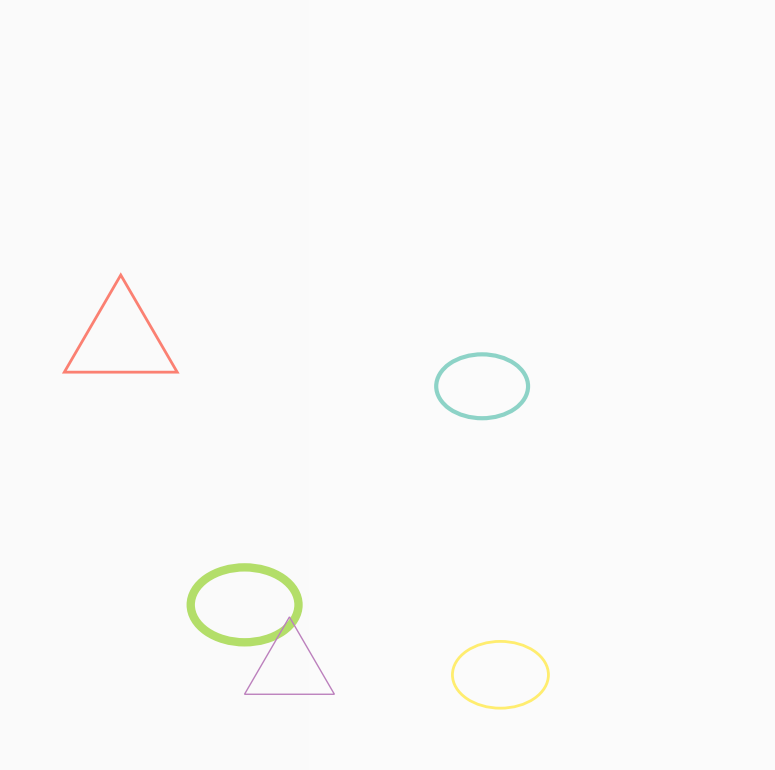[{"shape": "oval", "thickness": 1.5, "radius": 0.3, "center": [0.622, 0.498]}, {"shape": "triangle", "thickness": 1, "radius": 0.42, "center": [0.156, 0.559]}, {"shape": "oval", "thickness": 3, "radius": 0.35, "center": [0.316, 0.214]}, {"shape": "triangle", "thickness": 0.5, "radius": 0.33, "center": [0.373, 0.132]}, {"shape": "oval", "thickness": 1, "radius": 0.31, "center": [0.646, 0.124]}]